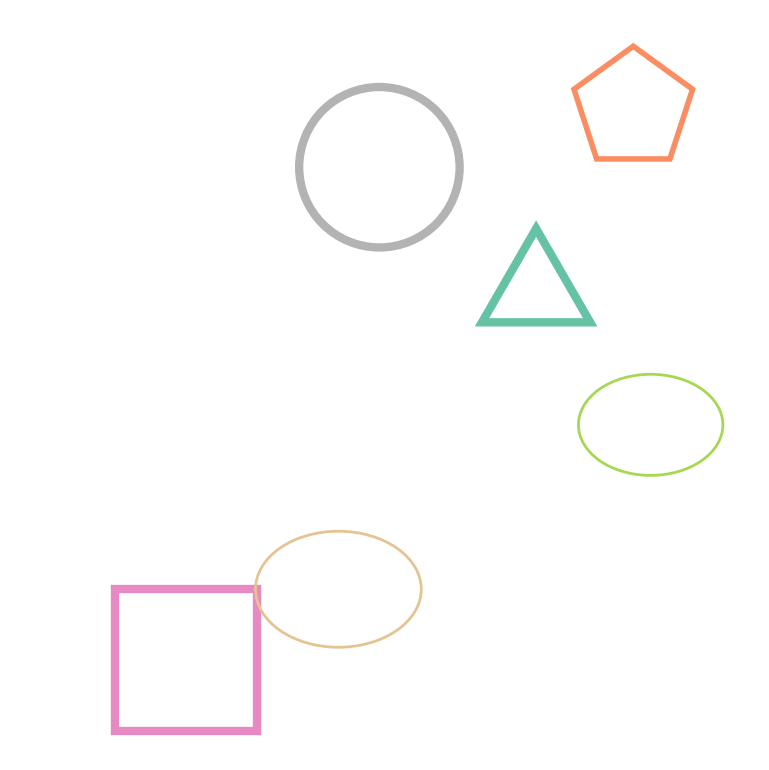[{"shape": "triangle", "thickness": 3, "radius": 0.41, "center": [0.696, 0.622]}, {"shape": "pentagon", "thickness": 2, "radius": 0.4, "center": [0.822, 0.859]}, {"shape": "square", "thickness": 3, "radius": 0.46, "center": [0.242, 0.143]}, {"shape": "oval", "thickness": 1, "radius": 0.47, "center": [0.845, 0.448]}, {"shape": "oval", "thickness": 1, "radius": 0.54, "center": [0.439, 0.235]}, {"shape": "circle", "thickness": 3, "radius": 0.52, "center": [0.493, 0.783]}]